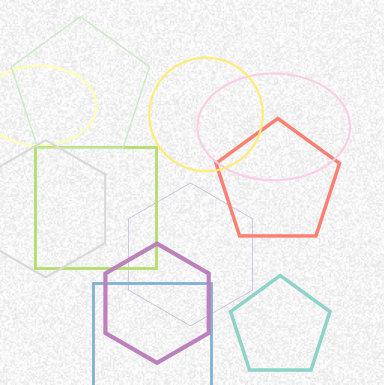[{"shape": "pentagon", "thickness": 2.5, "radius": 0.68, "center": [0.728, 0.149]}, {"shape": "oval", "thickness": 1.5, "radius": 0.74, "center": [0.102, 0.725]}, {"shape": "hexagon", "thickness": 0.5, "radius": 0.93, "center": [0.495, 0.339]}, {"shape": "pentagon", "thickness": 2.5, "radius": 0.84, "center": [0.722, 0.524]}, {"shape": "square", "thickness": 2, "radius": 0.77, "center": [0.394, 0.112]}, {"shape": "square", "thickness": 2, "radius": 0.78, "center": [0.248, 0.461]}, {"shape": "oval", "thickness": 1.5, "radius": 0.99, "center": [0.711, 0.67]}, {"shape": "hexagon", "thickness": 1.5, "radius": 0.89, "center": [0.119, 0.458]}, {"shape": "hexagon", "thickness": 3, "radius": 0.77, "center": [0.408, 0.212]}, {"shape": "pentagon", "thickness": 1, "radius": 0.94, "center": [0.209, 0.768]}, {"shape": "circle", "thickness": 1.5, "radius": 0.74, "center": [0.535, 0.703]}]